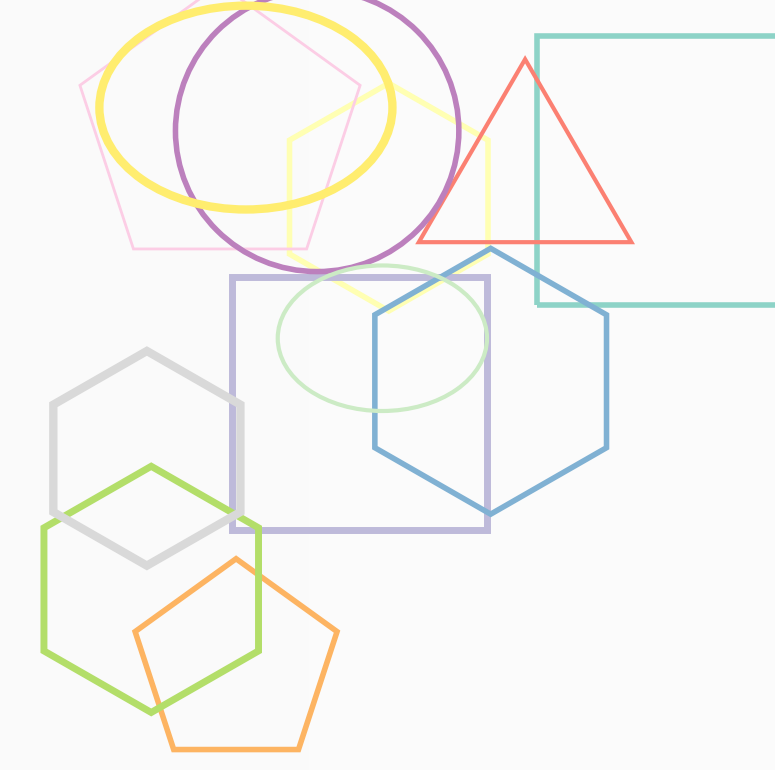[{"shape": "square", "thickness": 2, "radius": 0.87, "center": [0.867, 0.778]}, {"shape": "hexagon", "thickness": 2, "radius": 0.74, "center": [0.502, 0.744]}, {"shape": "square", "thickness": 2.5, "radius": 0.82, "center": [0.464, 0.476]}, {"shape": "triangle", "thickness": 1.5, "radius": 0.79, "center": [0.678, 0.765]}, {"shape": "hexagon", "thickness": 2, "radius": 0.86, "center": [0.633, 0.505]}, {"shape": "pentagon", "thickness": 2, "radius": 0.68, "center": [0.305, 0.137]}, {"shape": "hexagon", "thickness": 2.5, "radius": 0.8, "center": [0.195, 0.235]}, {"shape": "pentagon", "thickness": 1, "radius": 0.95, "center": [0.284, 0.83]}, {"shape": "hexagon", "thickness": 3, "radius": 0.7, "center": [0.19, 0.405]}, {"shape": "circle", "thickness": 2, "radius": 0.91, "center": [0.409, 0.83]}, {"shape": "oval", "thickness": 1.5, "radius": 0.68, "center": [0.493, 0.561]}, {"shape": "oval", "thickness": 3, "radius": 0.95, "center": [0.317, 0.86]}]